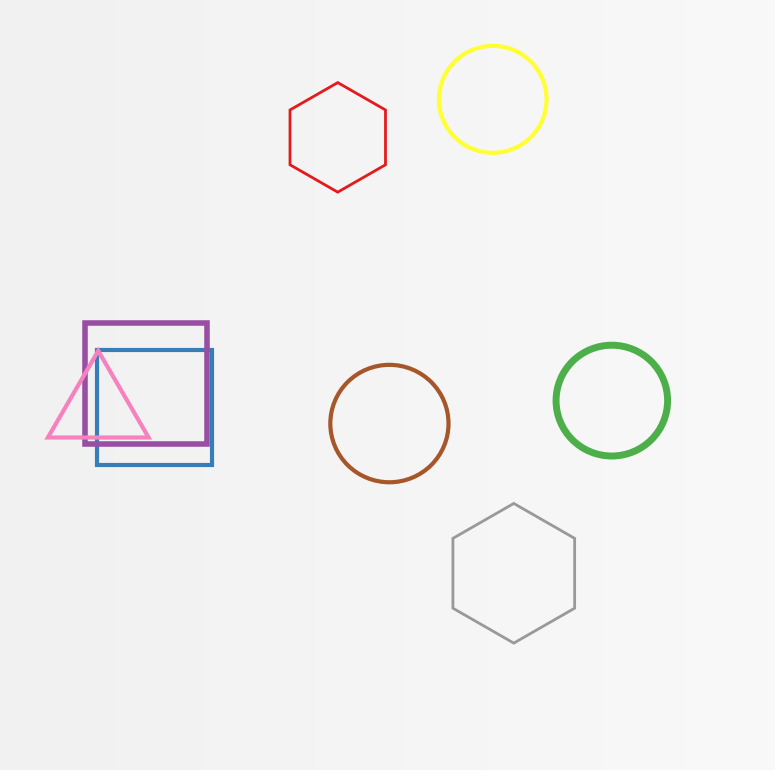[{"shape": "hexagon", "thickness": 1, "radius": 0.36, "center": [0.436, 0.822]}, {"shape": "square", "thickness": 1.5, "radius": 0.37, "center": [0.199, 0.471]}, {"shape": "circle", "thickness": 2.5, "radius": 0.36, "center": [0.789, 0.48]}, {"shape": "square", "thickness": 2, "radius": 0.39, "center": [0.189, 0.502]}, {"shape": "circle", "thickness": 1.5, "radius": 0.35, "center": [0.636, 0.871]}, {"shape": "circle", "thickness": 1.5, "radius": 0.38, "center": [0.502, 0.45]}, {"shape": "triangle", "thickness": 1.5, "radius": 0.38, "center": [0.127, 0.469]}, {"shape": "hexagon", "thickness": 1, "radius": 0.45, "center": [0.663, 0.255]}]